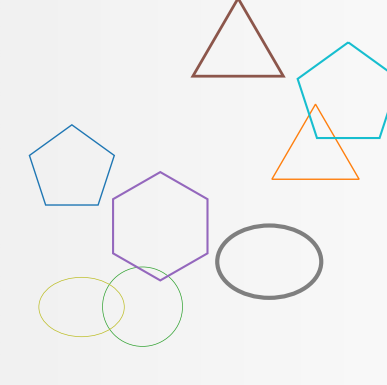[{"shape": "pentagon", "thickness": 1, "radius": 0.58, "center": [0.185, 0.561]}, {"shape": "triangle", "thickness": 1, "radius": 0.65, "center": [0.814, 0.599]}, {"shape": "circle", "thickness": 0.5, "radius": 0.52, "center": [0.368, 0.203]}, {"shape": "hexagon", "thickness": 1.5, "radius": 0.7, "center": [0.414, 0.412]}, {"shape": "triangle", "thickness": 2, "radius": 0.67, "center": [0.614, 0.87]}, {"shape": "oval", "thickness": 3, "radius": 0.67, "center": [0.695, 0.32]}, {"shape": "oval", "thickness": 0.5, "radius": 0.55, "center": [0.211, 0.203]}, {"shape": "pentagon", "thickness": 1.5, "radius": 0.69, "center": [0.899, 0.753]}]